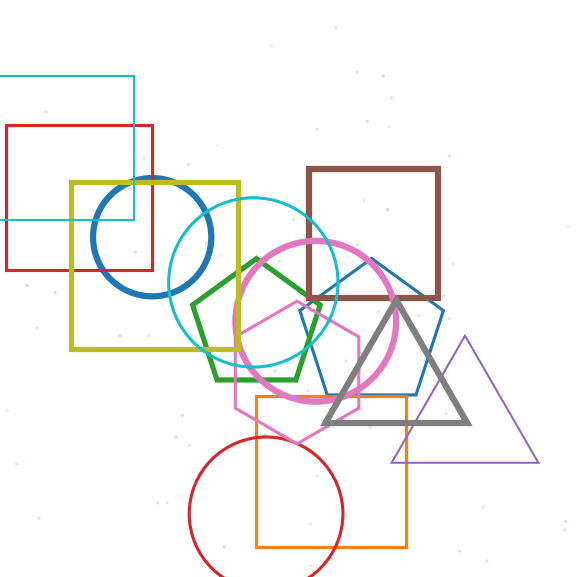[{"shape": "pentagon", "thickness": 1.5, "radius": 0.65, "center": [0.644, 0.421]}, {"shape": "circle", "thickness": 3, "radius": 0.51, "center": [0.264, 0.588]}, {"shape": "square", "thickness": 1.5, "radius": 0.65, "center": [0.574, 0.183]}, {"shape": "pentagon", "thickness": 2.5, "radius": 0.58, "center": [0.444, 0.435]}, {"shape": "circle", "thickness": 1.5, "radius": 0.67, "center": [0.461, 0.109]}, {"shape": "square", "thickness": 1.5, "radius": 0.63, "center": [0.136, 0.657]}, {"shape": "triangle", "thickness": 1, "radius": 0.73, "center": [0.805, 0.271]}, {"shape": "square", "thickness": 3, "radius": 0.56, "center": [0.647, 0.595]}, {"shape": "circle", "thickness": 3, "radius": 0.7, "center": [0.547, 0.443]}, {"shape": "hexagon", "thickness": 1.5, "radius": 0.62, "center": [0.514, 0.354]}, {"shape": "triangle", "thickness": 3, "radius": 0.71, "center": [0.686, 0.338]}, {"shape": "square", "thickness": 2.5, "radius": 0.72, "center": [0.268, 0.539]}, {"shape": "circle", "thickness": 1.5, "radius": 0.73, "center": [0.439, 0.51]}, {"shape": "square", "thickness": 1, "radius": 0.62, "center": [0.107, 0.743]}]